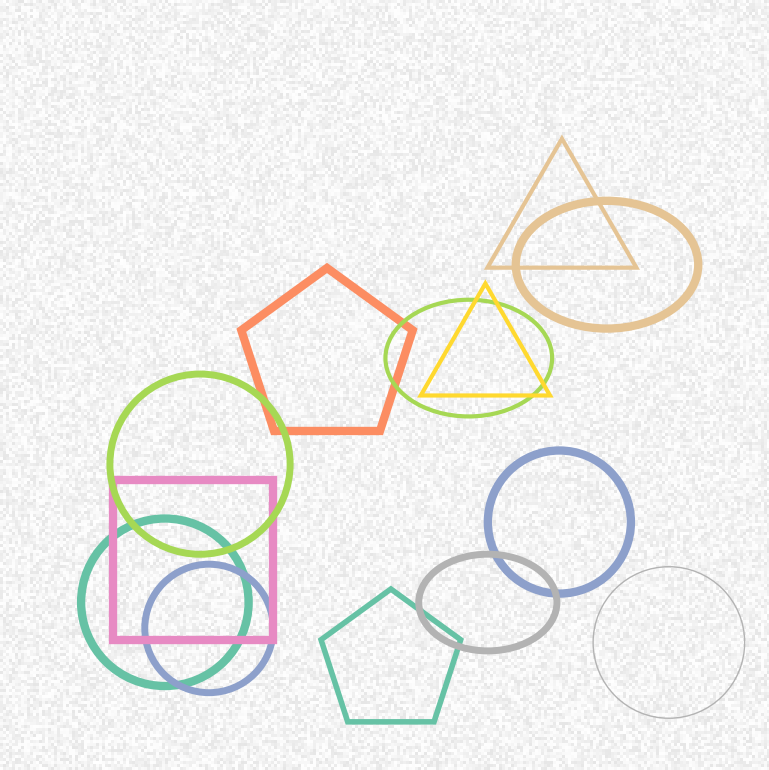[{"shape": "circle", "thickness": 3, "radius": 0.54, "center": [0.214, 0.218]}, {"shape": "pentagon", "thickness": 2, "radius": 0.48, "center": [0.508, 0.14]}, {"shape": "pentagon", "thickness": 3, "radius": 0.59, "center": [0.425, 0.535]}, {"shape": "circle", "thickness": 2.5, "radius": 0.42, "center": [0.271, 0.184]}, {"shape": "circle", "thickness": 3, "radius": 0.46, "center": [0.726, 0.322]}, {"shape": "square", "thickness": 3, "radius": 0.52, "center": [0.251, 0.273]}, {"shape": "circle", "thickness": 2.5, "radius": 0.59, "center": [0.26, 0.397]}, {"shape": "oval", "thickness": 1.5, "radius": 0.54, "center": [0.609, 0.535]}, {"shape": "triangle", "thickness": 1.5, "radius": 0.48, "center": [0.63, 0.535]}, {"shape": "oval", "thickness": 3, "radius": 0.59, "center": [0.788, 0.656]}, {"shape": "triangle", "thickness": 1.5, "radius": 0.56, "center": [0.73, 0.708]}, {"shape": "circle", "thickness": 0.5, "radius": 0.49, "center": [0.869, 0.166]}, {"shape": "oval", "thickness": 2.5, "radius": 0.45, "center": [0.634, 0.217]}]